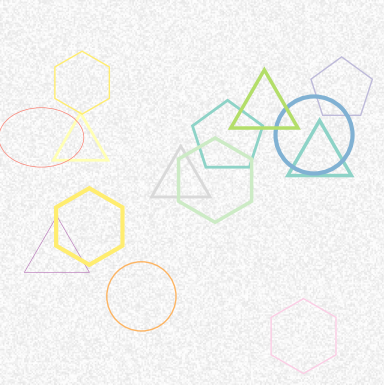[{"shape": "pentagon", "thickness": 2, "radius": 0.48, "center": [0.591, 0.643]}, {"shape": "triangle", "thickness": 2.5, "radius": 0.48, "center": [0.83, 0.592]}, {"shape": "triangle", "thickness": 2, "radius": 0.41, "center": [0.209, 0.625]}, {"shape": "pentagon", "thickness": 1, "radius": 0.42, "center": [0.887, 0.768]}, {"shape": "oval", "thickness": 0.5, "radius": 0.55, "center": [0.107, 0.643]}, {"shape": "circle", "thickness": 3, "radius": 0.5, "center": [0.816, 0.649]}, {"shape": "circle", "thickness": 1, "radius": 0.45, "center": [0.367, 0.23]}, {"shape": "triangle", "thickness": 2.5, "radius": 0.5, "center": [0.687, 0.718]}, {"shape": "hexagon", "thickness": 1, "radius": 0.49, "center": [0.788, 0.127]}, {"shape": "triangle", "thickness": 2, "radius": 0.44, "center": [0.47, 0.532]}, {"shape": "triangle", "thickness": 0.5, "radius": 0.49, "center": [0.148, 0.341]}, {"shape": "hexagon", "thickness": 2.5, "radius": 0.55, "center": [0.559, 0.532]}, {"shape": "hexagon", "thickness": 1, "radius": 0.41, "center": [0.213, 0.785]}, {"shape": "hexagon", "thickness": 3, "radius": 0.5, "center": [0.232, 0.412]}]